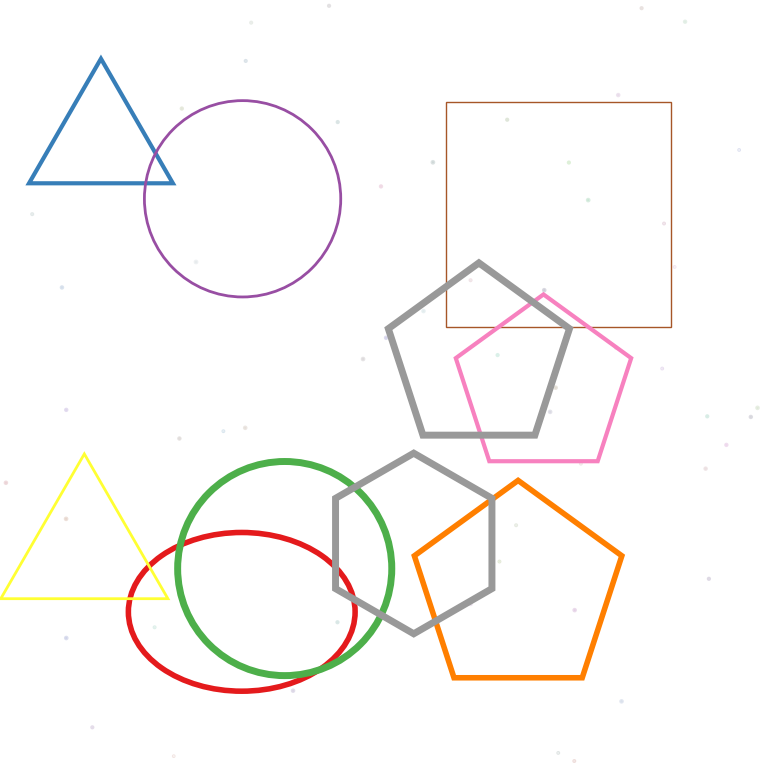[{"shape": "oval", "thickness": 2, "radius": 0.74, "center": [0.314, 0.205]}, {"shape": "triangle", "thickness": 1.5, "radius": 0.54, "center": [0.131, 0.816]}, {"shape": "circle", "thickness": 2.5, "radius": 0.7, "center": [0.37, 0.262]}, {"shape": "circle", "thickness": 1, "radius": 0.64, "center": [0.315, 0.742]}, {"shape": "pentagon", "thickness": 2, "radius": 0.71, "center": [0.673, 0.234]}, {"shape": "triangle", "thickness": 1, "radius": 0.63, "center": [0.11, 0.285]}, {"shape": "square", "thickness": 0.5, "radius": 0.73, "center": [0.725, 0.721]}, {"shape": "pentagon", "thickness": 1.5, "radius": 0.6, "center": [0.706, 0.498]}, {"shape": "hexagon", "thickness": 2.5, "radius": 0.59, "center": [0.537, 0.294]}, {"shape": "pentagon", "thickness": 2.5, "radius": 0.62, "center": [0.622, 0.535]}]